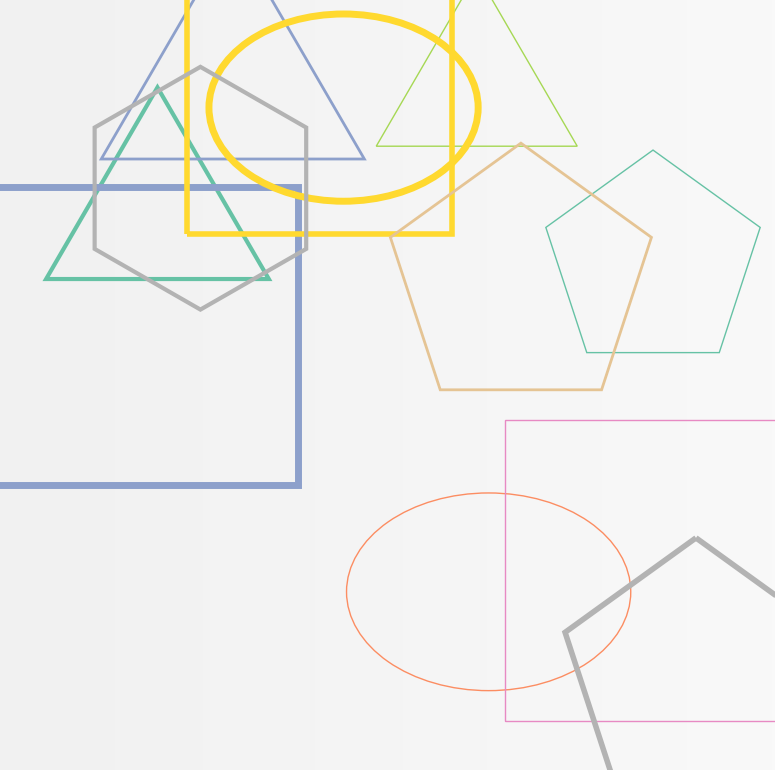[{"shape": "pentagon", "thickness": 0.5, "radius": 0.73, "center": [0.843, 0.66]}, {"shape": "triangle", "thickness": 1.5, "radius": 0.83, "center": [0.203, 0.721]}, {"shape": "oval", "thickness": 0.5, "radius": 0.92, "center": [0.631, 0.231]}, {"shape": "triangle", "thickness": 1, "radius": 0.98, "center": [0.3, 0.891]}, {"shape": "square", "thickness": 2.5, "radius": 0.97, "center": [0.19, 0.563]}, {"shape": "square", "thickness": 0.5, "radius": 0.98, "center": [0.848, 0.26]}, {"shape": "triangle", "thickness": 0.5, "radius": 0.75, "center": [0.615, 0.885]}, {"shape": "square", "thickness": 2, "radius": 0.86, "center": [0.412, 0.868]}, {"shape": "oval", "thickness": 2.5, "radius": 0.87, "center": [0.443, 0.86]}, {"shape": "pentagon", "thickness": 1, "radius": 0.89, "center": [0.672, 0.637]}, {"shape": "hexagon", "thickness": 1.5, "radius": 0.79, "center": [0.259, 0.756]}, {"shape": "pentagon", "thickness": 2, "radius": 0.89, "center": [0.898, 0.124]}]